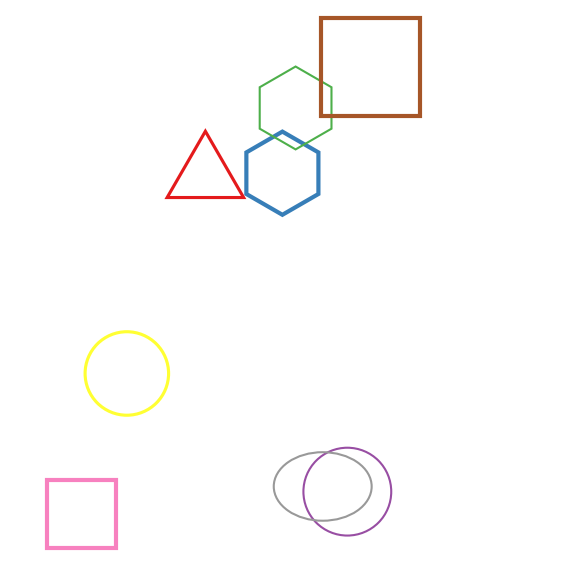[{"shape": "triangle", "thickness": 1.5, "radius": 0.38, "center": [0.356, 0.695]}, {"shape": "hexagon", "thickness": 2, "radius": 0.36, "center": [0.489, 0.699]}, {"shape": "hexagon", "thickness": 1, "radius": 0.36, "center": [0.512, 0.812]}, {"shape": "circle", "thickness": 1, "radius": 0.38, "center": [0.601, 0.148]}, {"shape": "circle", "thickness": 1.5, "radius": 0.36, "center": [0.22, 0.352]}, {"shape": "square", "thickness": 2, "radius": 0.43, "center": [0.641, 0.883]}, {"shape": "square", "thickness": 2, "radius": 0.3, "center": [0.141, 0.109]}, {"shape": "oval", "thickness": 1, "radius": 0.42, "center": [0.559, 0.157]}]